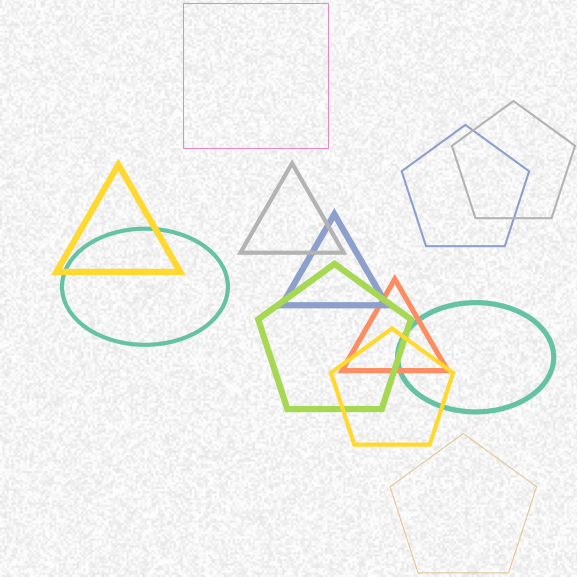[{"shape": "oval", "thickness": 2, "radius": 0.72, "center": [0.251, 0.503]}, {"shape": "oval", "thickness": 2.5, "radius": 0.68, "center": [0.824, 0.38]}, {"shape": "triangle", "thickness": 2.5, "radius": 0.53, "center": [0.684, 0.41]}, {"shape": "pentagon", "thickness": 1, "radius": 0.58, "center": [0.806, 0.667]}, {"shape": "triangle", "thickness": 3, "radius": 0.53, "center": [0.579, 0.523]}, {"shape": "square", "thickness": 0.5, "radius": 0.63, "center": [0.443, 0.869]}, {"shape": "pentagon", "thickness": 3, "radius": 0.7, "center": [0.579, 0.403]}, {"shape": "pentagon", "thickness": 2, "radius": 0.56, "center": [0.679, 0.319]}, {"shape": "triangle", "thickness": 3, "radius": 0.62, "center": [0.205, 0.59]}, {"shape": "pentagon", "thickness": 0.5, "radius": 0.67, "center": [0.802, 0.115]}, {"shape": "triangle", "thickness": 2, "radius": 0.52, "center": [0.506, 0.613]}, {"shape": "pentagon", "thickness": 1, "radius": 0.56, "center": [0.889, 0.712]}]